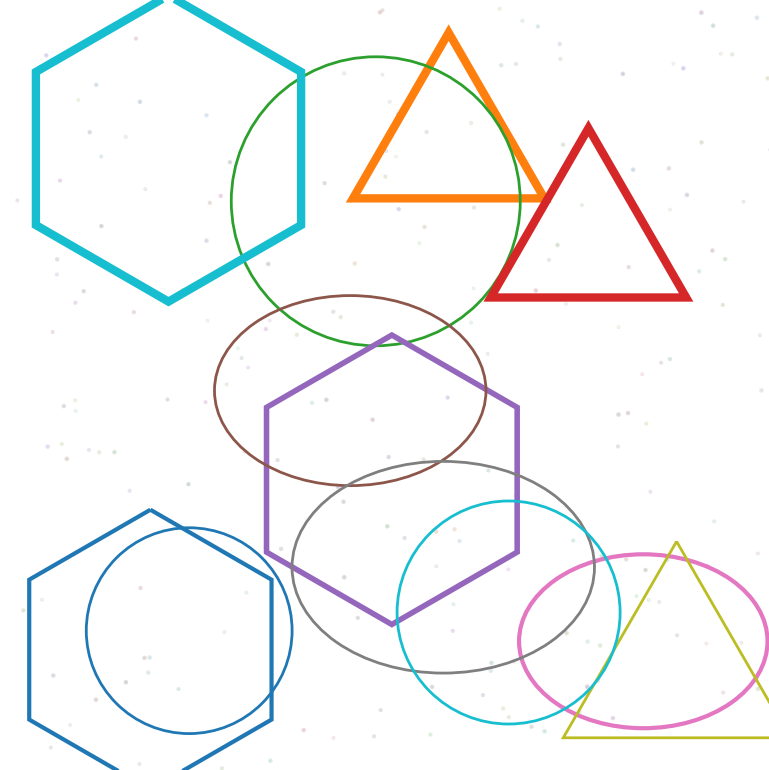[{"shape": "hexagon", "thickness": 1.5, "radius": 0.91, "center": [0.195, 0.156]}, {"shape": "circle", "thickness": 1, "radius": 0.67, "center": [0.246, 0.181]}, {"shape": "triangle", "thickness": 3, "radius": 0.72, "center": [0.583, 0.814]}, {"shape": "circle", "thickness": 1, "radius": 0.94, "center": [0.488, 0.739]}, {"shape": "triangle", "thickness": 3, "radius": 0.73, "center": [0.764, 0.687]}, {"shape": "hexagon", "thickness": 2, "radius": 0.94, "center": [0.509, 0.377]}, {"shape": "oval", "thickness": 1, "radius": 0.88, "center": [0.455, 0.493]}, {"shape": "oval", "thickness": 1.5, "radius": 0.81, "center": [0.835, 0.167]}, {"shape": "oval", "thickness": 1, "radius": 0.98, "center": [0.576, 0.263]}, {"shape": "triangle", "thickness": 1, "radius": 0.85, "center": [0.879, 0.127]}, {"shape": "hexagon", "thickness": 3, "radius": 0.99, "center": [0.219, 0.807]}, {"shape": "circle", "thickness": 1, "radius": 0.72, "center": [0.661, 0.205]}]